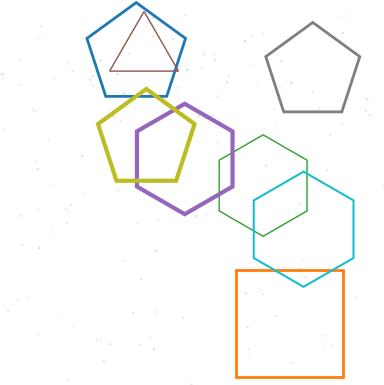[{"shape": "pentagon", "thickness": 2, "radius": 0.67, "center": [0.354, 0.859]}, {"shape": "square", "thickness": 2, "radius": 0.69, "center": [0.752, 0.16]}, {"shape": "hexagon", "thickness": 1, "radius": 0.66, "center": [0.683, 0.518]}, {"shape": "hexagon", "thickness": 3, "radius": 0.72, "center": [0.48, 0.587]}, {"shape": "triangle", "thickness": 1, "radius": 0.52, "center": [0.374, 0.867]}, {"shape": "pentagon", "thickness": 2, "radius": 0.64, "center": [0.812, 0.813]}, {"shape": "pentagon", "thickness": 3, "radius": 0.66, "center": [0.38, 0.637]}, {"shape": "hexagon", "thickness": 1.5, "radius": 0.75, "center": [0.789, 0.405]}]